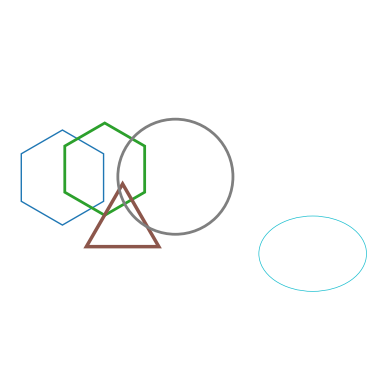[{"shape": "hexagon", "thickness": 1, "radius": 0.62, "center": [0.162, 0.539]}, {"shape": "hexagon", "thickness": 2, "radius": 0.6, "center": [0.272, 0.561]}, {"shape": "triangle", "thickness": 2.5, "radius": 0.54, "center": [0.318, 0.414]}, {"shape": "circle", "thickness": 2, "radius": 0.75, "center": [0.456, 0.541]}, {"shape": "oval", "thickness": 0.5, "radius": 0.7, "center": [0.812, 0.341]}]